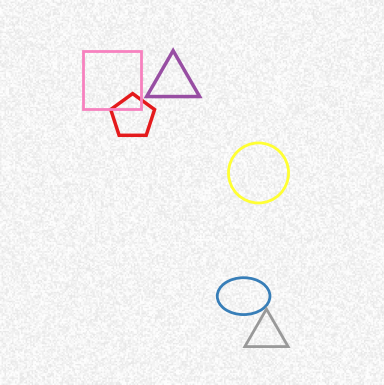[{"shape": "pentagon", "thickness": 2.5, "radius": 0.3, "center": [0.345, 0.697]}, {"shape": "oval", "thickness": 2, "radius": 0.34, "center": [0.633, 0.231]}, {"shape": "triangle", "thickness": 2.5, "radius": 0.4, "center": [0.45, 0.789]}, {"shape": "circle", "thickness": 2, "radius": 0.39, "center": [0.671, 0.551]}, {"shape": "square", "thickness": 2, "radius": 0.38, "center": [0.292, 0.792]}, {"shape": "triangle", "thickness": 2, "radius": 0.32, "center": [0.692, 0.132]}]